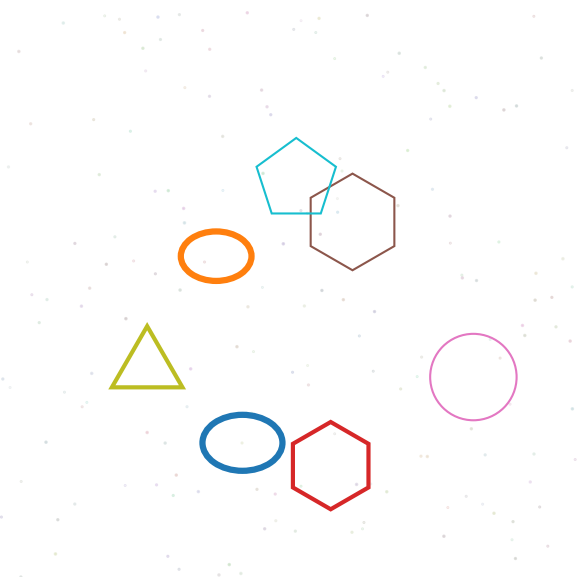[{"shape": "oval", "thickness": 3, "radius": 0.35, "center": [0.42, 0.232]}, {"shape": "oval", "thickness": 3, "radius": 0.31, "center": [0.374, 0.556]}, {"shape": "hexagon", "thickness": 2, "radius": 0.38, "center": [0.573, 0.193]}, {"shape": "hexagon", "thickness": 1, "radius": 0.42, "center": [0.61, 0.615]}, {"shape": "circle", "thickness": 1, "radius": 0.37, "center": [0.82, 0.346]}, {"shape": "triangle", "thickness": 2, "radius": 0.35, "center": [0.255, 0.364]}, {"shape": "pentagon", "thickness": 1, "radius": 0.36, "center": [0.513, 0.688]}]